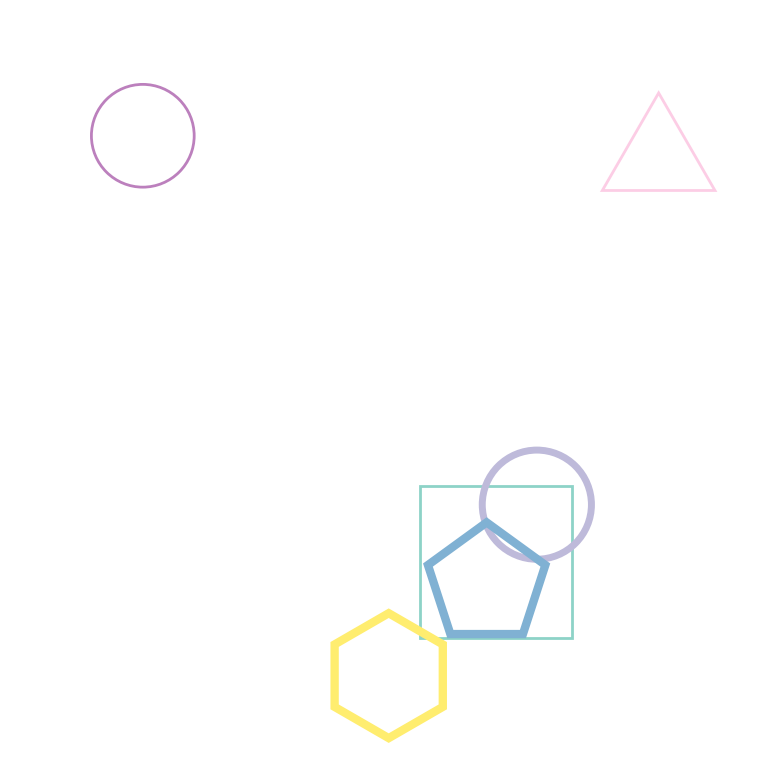[{"shape": "square", "thickness": 1, "radius": 0.49, "center": [0.644, 0.27]}, {"shape": "circle", "thickness": 2.5, "radius": 0.35, "center": [0.697, 0.345]}, {"shape": "pentagon", "thickness": 3, "radius": 0.4, "center": [0.632, 0.241]}, {"shape": "triangle", "thickness": 1, "radius": 0.42, "center": [0.855, 0.795]}, {"shape": "circle", "thickness": 1, "radius": 0.33, "center": [0.185, 0.824]}, {"shape": "hexagon", "thickness": 3, "radius": 0.41, "center": [0.505, 0.123]}]